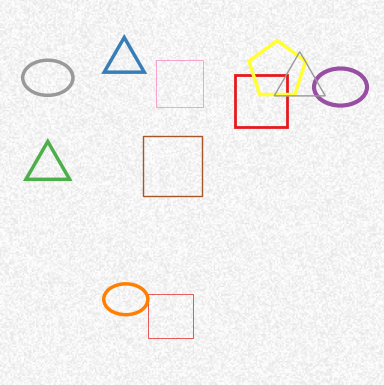[{"shape": "square", "thickness": 2, "radius": 0.34, "center": [0.678, 0.738]}, {"shape": "square", "thickness": 0.5, "radius": 0.29, "center": [0.444, 0.179]}, {"shape": "triangle", "thickness": 2.5, "radius": 0.3, "center": [0.323, 0.843]}, {"shape": "triangle", "thickness": 2.5, "radius": 0.33, "center": [0.124, 0.567]}, {"shape": "oval", "thickness": 3, "radius": 0.34, "center": [0.884, 0.774]}, {"shape": "oval", "thickness": 2.5, "radius": 0.29, "center": [0.327, 0.223]}, {"shape": "pentagon", "thickness": 2.5, "radius": 0.39, "center": [0.72, 0.817]}, {"shape": "square", "thickness": 1, "radius": 0.39, "center": [0.448, 0.568]}, {"shape": "square", "thickness": 0.5, "radius": 0.31, "center": [0.467, 0.784]}, {"shape": "triangle", "thickness": 1, "radius": 0.38, "center": [0.779, 0.789]}, {"shape": "oval", "thickness": 2.5, "radius": 0.33, "center": [0.124, 0.798]}]